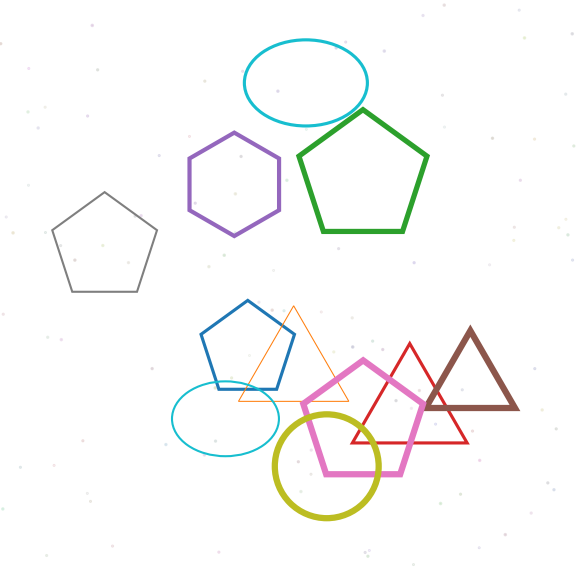[{"shape": "pentagon", "thickness": 1.5, "radius": 0.43, "center": [0.429, 0.394]}, {"shape": "triangle", "thickness": 0.5, "radius": 0.55, "center": [0.508, 0.359]}, {"shape": "pentagon", "thickness": 2.5, "radius": 0.58, "center": [0.629, 0.693]}, {"shape": "triangle", "thickness": 1.5, "radius": 0.57, "center": [0.71, 0.289]}, {"shape": "hexagon", "thickness": 2, "radius": 0.45, "center": [0.406, 0.68]}, {"shape": "triangle", "thickness": 3, "radius": 0.45, "center": [0.814, 0.337]}, {"shape": "pentagon", "thickness": 3, "radius": 0.55, "center": [0.629, 0.266]}, {"shape": "pentagon", "thickness": 1, "radius": 0.48, "center": [0.181, 0.571]}, {"shape": "circle", "thickness": 3, "radius": 0.45, "center": [0.566, 0.192]}, {"shape": "oval", "thickness": 1.5, "radius": 0.53, "center": [0.53, 0.856]}, {"shape": "oval", "thickness": 1, "radius": 0.46, "center": [0.39, 0.274]}]